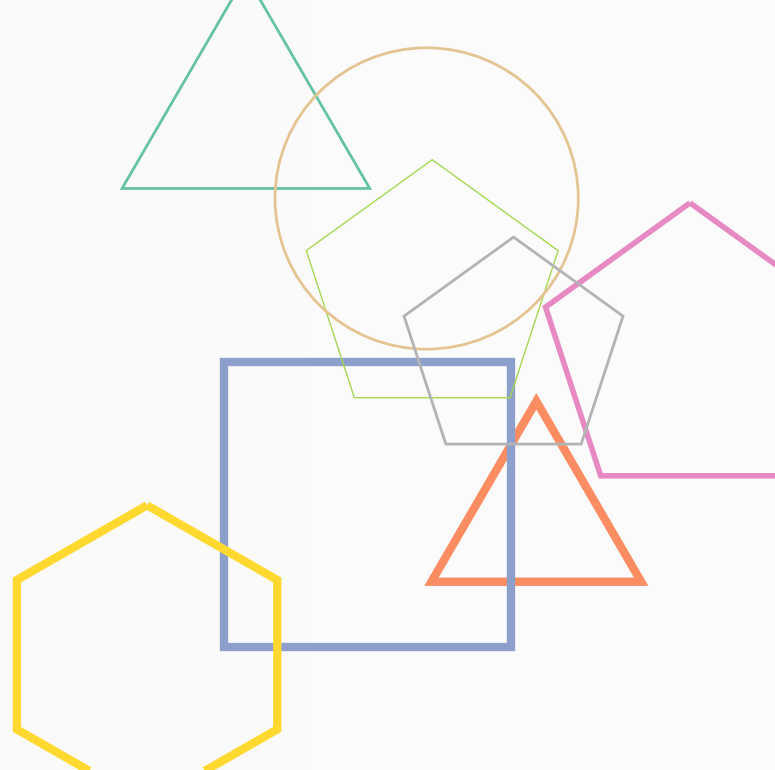[{"shape": "triangle", "thickness": 1, "radius": 0.92, "center": [0.317, 0.848]}, {"shape": "triangle", "thickness": 3, "radius": 0.78, "center": [0.692, 0.323]}, {"shape": "square", "thickness": 3, "radius": 0.93, "center": [0.475, 0.345]}, {"shape": "pentagon", "thickness": 2, "radius": 0.98, "center": [0.89, 0.541]}, {"shape": "pentagon", "thickness": 0.5, "radius": 0.85, "center": [0.558, 0.622]}, {"shape": "hexagon", "thickness": 3, "radius": 0.97, "center": [0.19, 0.15]}, {"shape": "circle", "thickness": 1, "radius": 0.98, "center": [0.551, 0.742]}, {"shape": "pentagon", "thickness": 1, "radius": 0.74, "center": [0.663, 0.543]}]